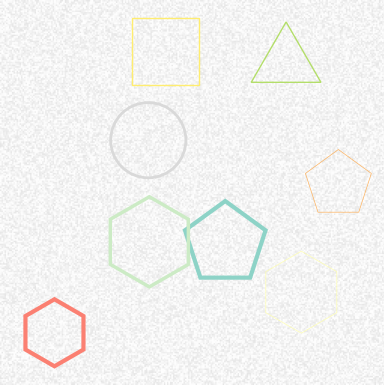[{"shape": "pentagon", "thickness": 3, "radius": 0.55, "center": [0.585, 0.368]}, {"shape": "hexagon", "thickness": 0.5, "radius": 0.53, "center": [0.783, 0.241]}, {"shape": "hexagon", "thickness": 3, "radius": 0.44, "center": [0.141, 0.136]}, {"shape": "pentagon", "thickness": 0.5, "radius": 0.45, "center": [0.879, 0.522]}, {"shape": "triangle", "thickness": 1, "radius": 0.52, "center": [0.743, 0.838]}, {"shape": "circle", "thickness": 2, "radius": 0.49, "center": [0.385, 0.636]}, {"shape": "hexagon", "thickness": 2.5, "radius": 0.59, "center": [0.388, 0.372]}, {"shape": "square", "thickness": 1, "radius": 0.44, "center": [0.431, 0.866]}]